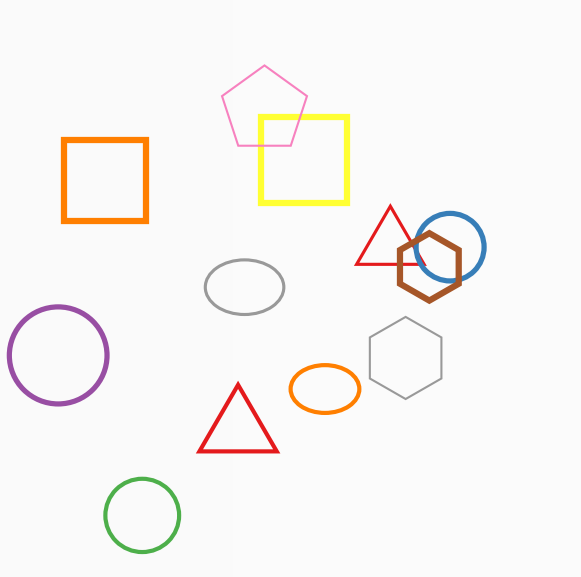[{"shape": "triangle", "thickness": 2, "radius": 0.38, "center": [0.41, 0.256]}, {"shape": "triangle", "thickness": 1.5, "radius": 0.34, "center": [0.672, 0.575]}, {"shape": "circle", "thickness": 2.5, "radius": 0.29, "center": [0.774, 0.571]}, {"shape": "circle", "thickness": 2, "radius": 0.32, "center": [0.245, 0.107]}, {"shape": "circle", "thickness": 2.5, "radius": 0.42, "center": [0.1, 0.384]}, {"shape": "square", "thickness": 3, "radius": 0.35, "center": [0.181, 0.686]}, {"shape": "oval", "thickness": 2, "radius": 0.3, "center": [0.559, 0.325]}, {"shape": "square", "thickness": 3, "radius": 0.37, "center": [0.523, 0.722]}, {"shape": "hexagon", "thickness": 3, "radius": 0.29, "center": [0.739, 0.537]}, {"shape": "pentagon", "thickness": 1, "radius": 0.38, "center": [0.455, 0.809]}, {"shape": "oval", "thickness": 1.5, "radius": 0.34, "center": [0.421, 0.502]}, {"shape": "hexagon", "thickness": 1, "radius": 0.36, "center": [0.698, 0.379]}]